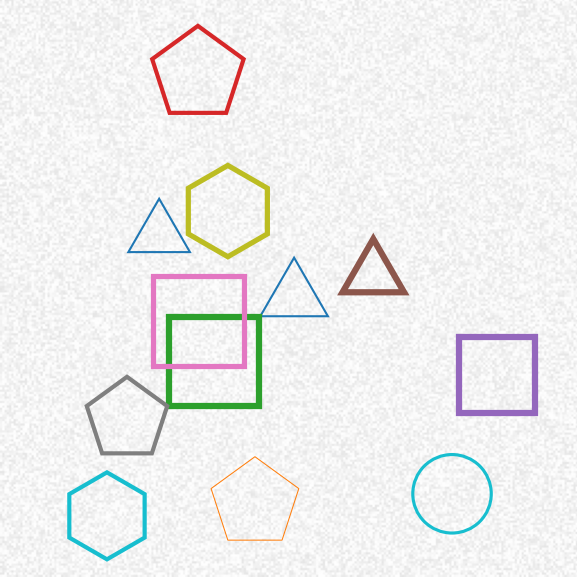[{"shape": "triangle", "thickness": 1, "radius": 0.31, "center": [0.276, 0.593]}, {"shape": "triangle", "thickness": 1, "radius": 0.34, "center": [0.509, 0.485]}, {"shape": "pentagon", "thickness": 0.5, "radius": 0.4, "center": [0.441, 0.128]}, {"shape": "square", "thickness": 3, "radius": 0.39, "center": [0.371, 0.373]}, {"shape": "pentagon", "thickness": 2, "radius": 0.42, "center": [0.343, 0.871]}, {"shape": "square", "thickness": 3, "radius": 0.33, "center": [0.861, 0.35]}, {"shape": "triangle", "thickness": 3, "radius": 0.31, "center": [0.646, 0.524]}, {"shape": "square", "thickness": 2.5, "radius": 0.39, "center": [0.344, 0.443]}, {"shape": "pentagon", "thickness": 2, "radius": 0.37, "center": [0.22, 0.273]}, {"shape": "hexagon", "thickness": 2.5, "radius": 0.4, "center": [0.395, 0.634]}, {"shape": "hexagon", "thickness": 2, "radius": 0.38, "center": [0.185, 0.106]}, {"shape": "circle", "thickness": 1.5, "radius": 0.34, "center": [0.783, 0.144]}]